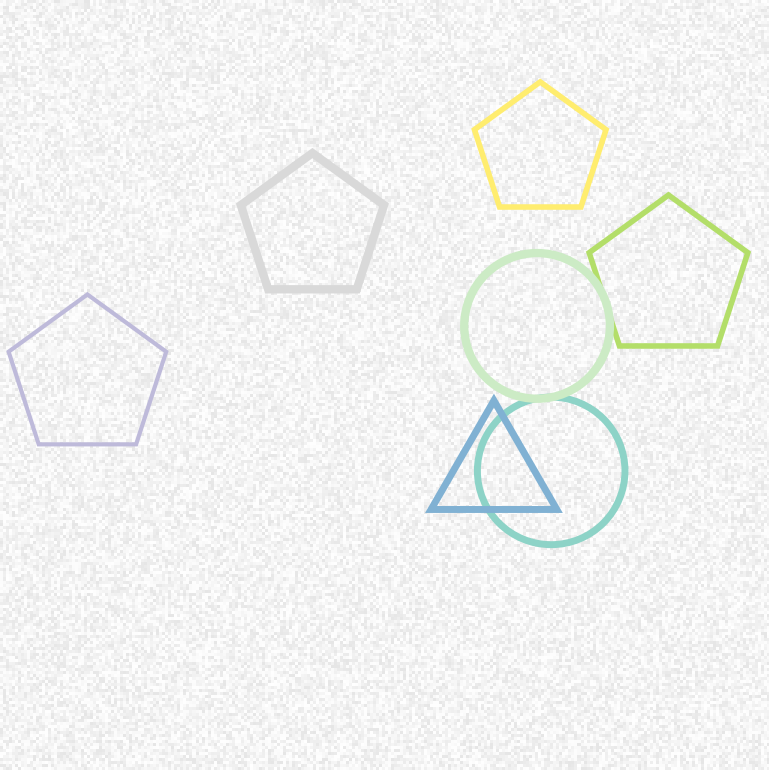[{"shape": "circle", "thickness": 2.5, "radius": 0.48, "center": [0.716, 0.388]}, {"shape": "pentagon", "thickness": 1.5, "radius": 0.54, "center": [0.114, 0.51]}, {"shape": "triangle", "thickness": 2.5, "radius": 0.47, "center": [0.641, 0.385]}, {"shape": "pentagon", "thickness": 2, "radius": 0.54, "center": [0.868, 0.638]}, {"shape": "pentagon", "thickness": 3, "radius": 0.49, "center": [0.406, 0.703]}, {"shape": "circle", "thickness": 3, "radius": 0.47, "center": [0.697, 0.577]}, {"shape": "pentagon", "thickness": 2, "radius": 0.45, "center": [0.702, 0.804]}]